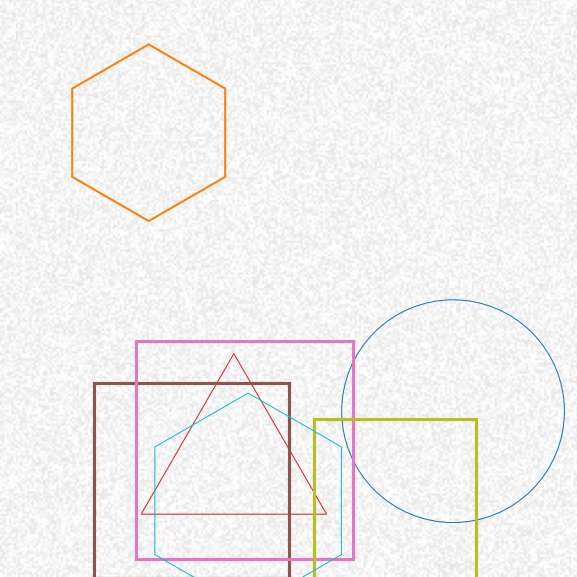[{"shape": "circle", "thickness": 0.5, "radius": 0.96, "center": [0.785, 0.287]}, {"shape": "hexagon", "thickness": 1, "radius": 0.76, "center": [0.257, 0.769]}, {"shape": "triangle", "thickness": 0.5, "radius": 0.93, "center": [0.405, 0.201]}, {"shape": "square", "thickness": 1.5, "radius": 0.84, "center": [0.332, 0.168]}, {"shape": "square", "thickness": 1.5, "radius": 0.94, "center": [0.424, 0.22]}, {"shape": "square", "thickness": 1.5, "radius": 0.7, "center": [0.684, 0.133]}, {"shape": "hexagon", "thickness": 0.5, "radius": 0.93, "center": [0.43, 0.132]}]